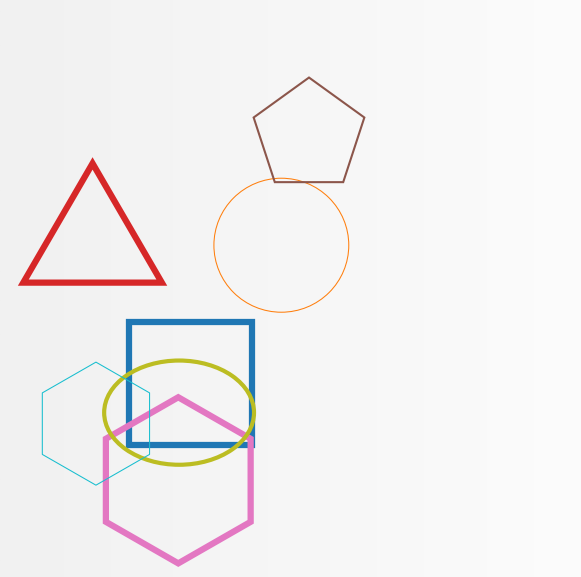[{"shape": "square", "thickness": 3, "radius": 0.53, "center": [0.327, 0.335]}, {"shape": "circle", "thickness": 0.5, "radius": 0.58, "center": [0.484, 0.575]}, {"shape": "triangle", "thickness": 3, "radius": 0.69, "center": [0.159, 0.579]}, {"shape": "pentagon", "thickness": 1, "radius": 0.5, "center": [0.532, 0.765]}, {"shape": "hexagon", "thickness": 3, "radius": 0.72, "center": [0.307, 0.167]}, {"shape": "oval", "thickness": 2, "radius": 0.64, "center": [0.308, 0.285]}, {"shape": "hexagon", "thickness": 0.5, "radius": 0.53, "center": [0.165, 0.266]}]